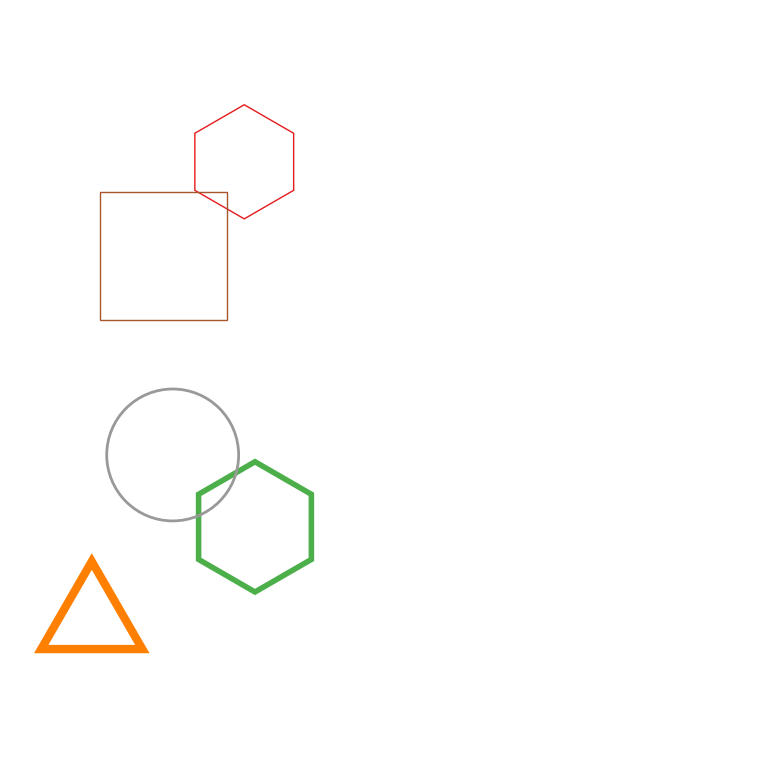[{"shape": "hexagon", "thickness": 0.5, "radius": 0.37, "center": [0.317, 0.79]}, {"shape": "hexagon", "thickness": 2, "radius": 0.42, "center": [0.331, 0.316]}, {"shape": "triangle", "thickness": 3, "radius": 0.38, "center": [0.119, 0.195]}, {"shape": "square", "thickness": 0.5, "radius": 0.41, "center": [0.213, 0.667]}, {"shape": "circle", "thickness": 1, "radius": 0.43, "center": [0.224, 0.409]}]